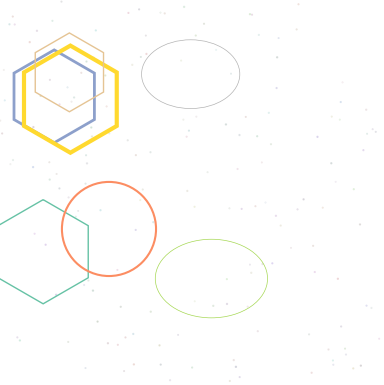[{"shape": "hexagon", "thickness": 1, "radius": 0.68, "center": [0.112, 0.346]}, {"shape": "circle", "thickness": 1.5, "radius": 0.61, "center": [0.283, 0.405]}, {"shape": "hexagon", "thickness": 2, "radius": 0.6, "center": [0.141, 0.75]}, {"shape": "oval", "thickness": 0.5, "radius": 0.73, "center": [0.549, 0.276]}, {"shape": "hexagon", "thickness": 3, "radius": 0.7, "center": [0.183, 0.742]}, {"shape": "hexagon", "thickness": 1, "radius": 0.51, "center": [0.18, 0.812]}, {"shape": "oval", "thickness": 0.5, "radius": 0.64, "center": [0.495, 0.807]}]